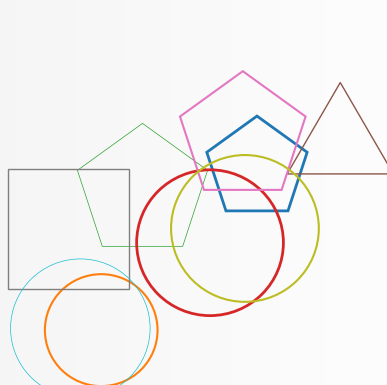[{"shape": "pentagon", "thickness": 2, "radius": 0.68, "center": [0.663, 0.562]}, {"shape": "circle", "thickness": 1.5, "radius": 0.73, "center": [0.261, 0.142]}, {"shape": "pentagon", "thickness": 0.5, "radius": 0.88, "center": [0.368, 0.503]}, {"shape": "circle", "thickness": 2, "radius": 0.95, "center": [0.542, 0.37]}, {"shape": "triangle", "thickness": 1, "radius": 0.79, "center": [0.878, 0.627]}, {"shape": "pentagon", "thickness": 1.5, "radius": 0.85, "center": [0.627, 0.645]}, {"shape": "square", "thickness": 1, "radius": 0.78, "center": [0.177, 0.405]}, {"shape": "circle", "thickness": 1.5, "radius": 0.95, "center": [0.632, 0.407]}, {"shape": "circle", "thickness": 0.5, "radius": 0.9, "center": [0.207, 0.147]}]